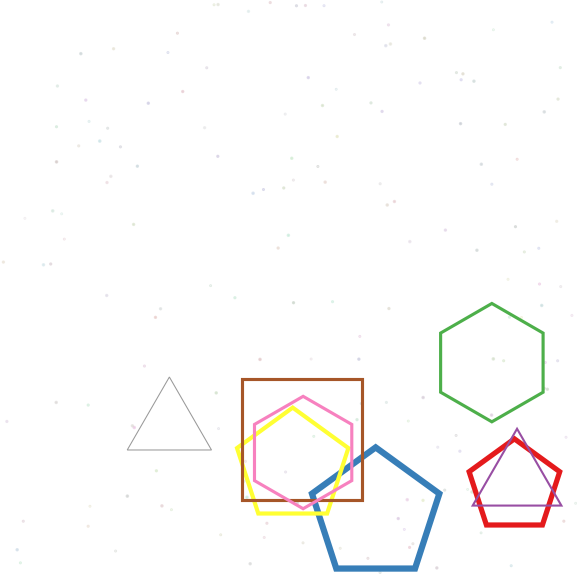[{"shape": "pentagon", "thickness": 2.5, "radius": 0.41, "center": [0.891, 0.157]}, {"shape": "pentagon", "thickness": 3, "radius": 0.58, "center": [0.65, 0.108]}, {"shape": "hexagon", "thickness": 1.5, "radius": 0.51, "center": [0.852, 0.371]}, {"shape": "triangle", "thickness": 1, "radius": 0.44, "center": [0.895, 0.168]}, {"shape": "pentagon", "thickness": 2, "radius": 0.51, "center": [0.507, 0.192]}, {"shape": "square", "thickness": 1.5, "radius": 0.52, "center": [0.523, 0.238]}, {"shape": "hexagon", "thickness": 1.5, "radius": 0.49, "center": [0.525, 0.216]}, {"shape": "triangle", "thickness": 0.5, "radius": 0.42, "center": [0.293, 0.262]}]